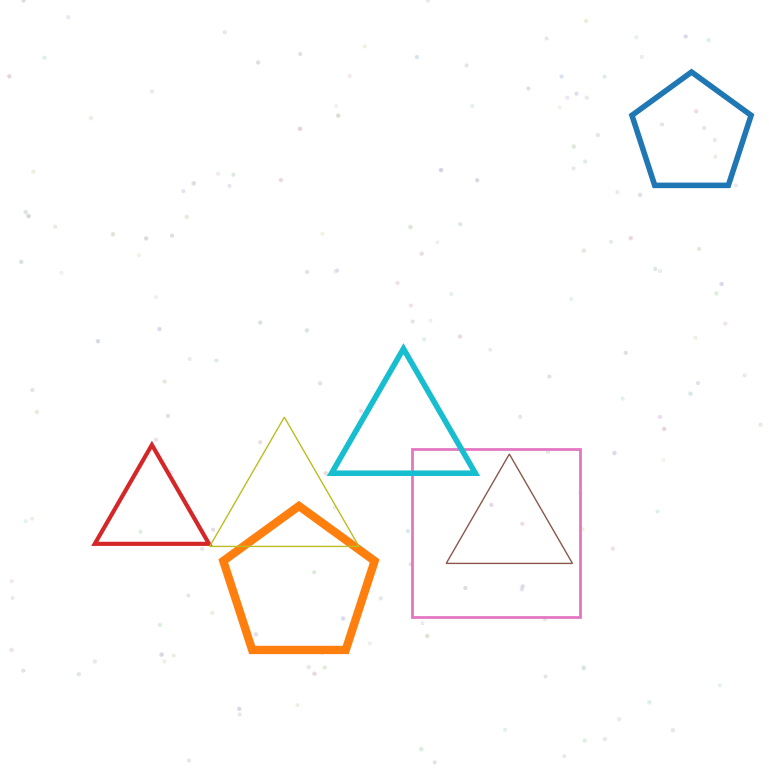[{"shape": "pentagon", "thickness": 2, "radius": 0.41, "center": [0.898, 0.825]}, {"shape": "pentagon", "thickness": 3, "radius": 0.52, "center": [0.388, 0.24]}, {"shape": "triangle", "thickness": 1.5, "radius": 0.43, "center": [0.197, 0.337]}, {"shape": "triangle", "thickness": 0.5, "radius": 0.47, "center": [0.661, 0.316]}, {"shape": "square", "thickness": 1, "radius": 0.55, "center": [0.644, 0.308]}, {"shape": "triangle", "thickness": 0.5, "radius": 0.56, "center": [0.369, 0.346]}, {"shape": "triangle", "thickness": 2, "radius": 0.54, "center": [0.524, 0.439]}]